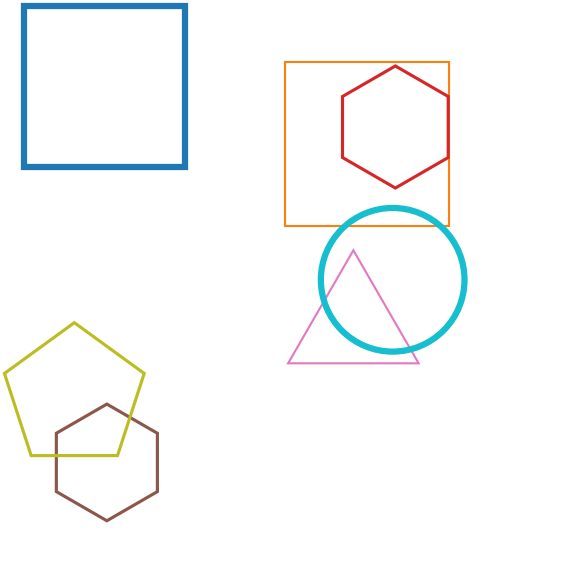[{"shape": "square", "thickness": 3, "radius": 0.7, "center": [0.181, 0.849]}, {"shape": "square", "thickness": 1, "radius": 0.71, "center": [0.636, 0.749]}, {"shape": "hexagon", "thickness": 1.5, "radius": 0.53, "center": [0.685, 0.779]}, {"shape": "hexagon", "thickness": 1.5, "radius": 0.51, "center": [0.185, 0.198]}, {"shape": "triangle", "thickness": 1, "radius": 0.65, "center": [0.612, 0.435]}, {"shape": "pentagon", "thickness": 1.5, "radius": 0.64, "center": [0.129, 0.313]}, {"shape": "circle", "thickness": 3, "radius": 0.62, "center": [0.68, 0.515]}]